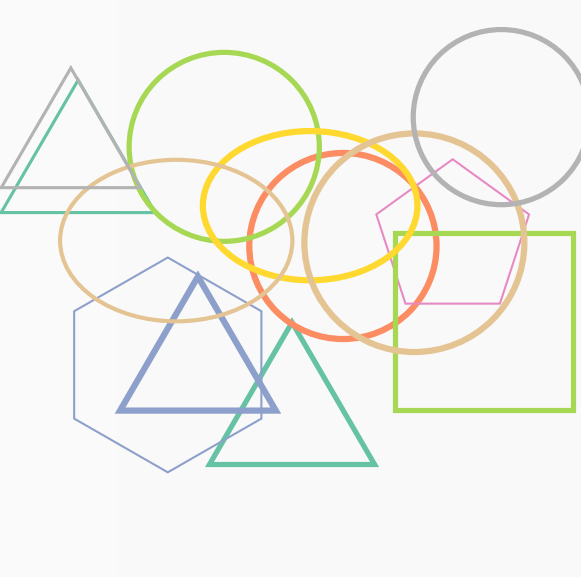[{"shape": "triangle", "thickness": 1.5, "radius": 0.77, "center": [0.134, 0.708]}, {"shape": "triangle", "thickness": 2.5, "radius": 0.82, "center": [0.502, 0.277]}, {"shape": "circle", "thickness": 3, "radius": 0.81, "center": [0.59, 0.573]}, {"shape": "hexagon", "thickness": 1, "radius": 0.93, "center": [0.289, 0.367]}, {"shape": "triangle", "thickness": 3, "radius": 0.77, "center": [0.341, 0.366]}, {"shape": "pentagon", "thickness": 1, "radius": 0.69, "center": [0.779, 0.585]}, {"shape": "square", "thickness": 2.5, "radius": 0.77, "center": [0.832, 0.442]}, {"shape": "circle", "thickness": 2.5, "radius": 0.82, "center": [0.386, 0.745]}, {"shape": "oval", "thickness": 3, "radius": 0.92, "center": [0.534, 0.643]}, {"shape": "oval", "thickness": 2, "radius": 1.0, "center": [0.303, 0.583]}, {"shape": "circle", "thickness": 3, "radius": 0.95, "center": [0.713, 0.579]}, {"shape": "triangle", "thickness": 1.5, "radius": 0.69, "center": [0.122, 0.743]}, {"shape": "circle", "thickness": 2.5, "radius": 0.76, "center": [0.863, 0.796]}]